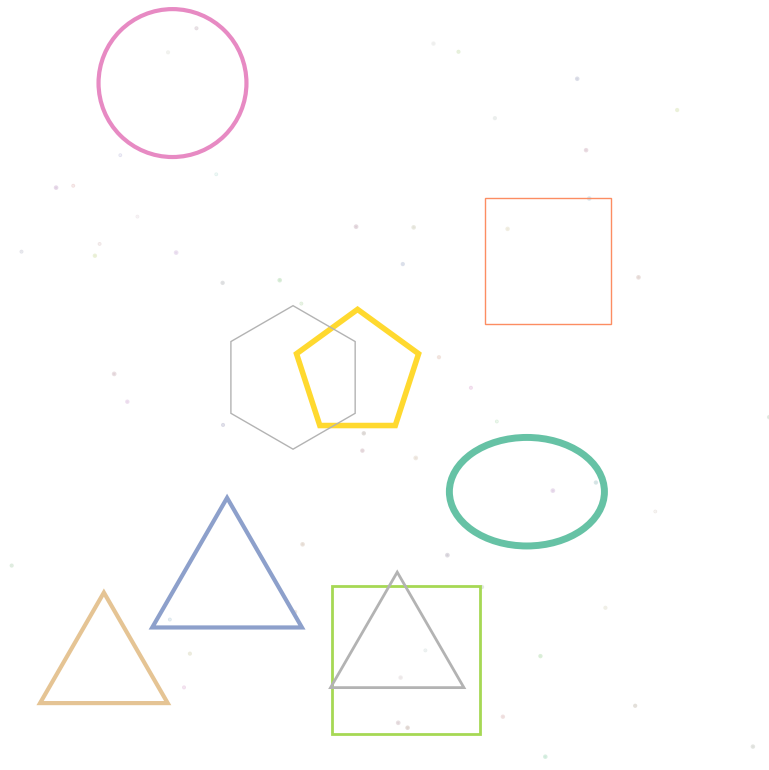[{"shape": "oval", "thickness": 2.5, "radius": 0.5, "center": [0.684, 0.361]}, {"shape": "square", "thickness": 0.5, "radius": 0.41, "center": [0.712, 0.661]}, {"shape": "triangle", "thickness": 1.5, "radius": 0.56, "center": [0.295, 0.241]}, {"shape": "circle", "thickness": 1.5, "radius": 0.48, "center": [0.224, 0.892]}, {"shape": "square", "thickness": 1, "radius": 0.48, "center": [0.527, 0.143]}, {"shape": "pentagon", "thickness": 2, "radius": 0.42, "center": [0.464, 0.515]}, {"shape": "triangle", "thickness": 1.5, "radius": 0.48, "center": [0.135, 0.135]}, {"shape": "triangle", "thickness": 1, "radius": 0.5, "center": [0.516, 0.157]}, {"shape": "hexagon", "thickness": 0.5, "radius": 0.47, "center": [0.381, 0.51]}]